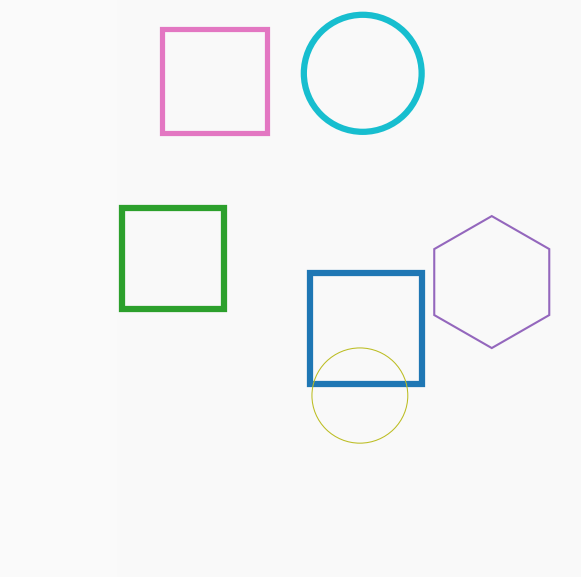[{"shape": "square", "thickness": 3, "radius": 0.48, "center": [0.629, 0.43]}, {"shape": "square", "thickness": 3, "radius": 0.44, "center": [0.297, 0.552]}, {"shape": "hexagon", "thickness": 1, "radius": 0.57, "center": [0.846, 0.511]}, {"shape": "square", "thickness": 2.5, "radius": 0.45, "center": [0.369, 0.859]}, {"shape": "circle", "thickness": 0.5, "radius": 0.41, "center": [0.619, 0.314]}, {"shape": "circle", "thickness": 3, "radius": 0.51, "center": [0.624, 0.872]}]